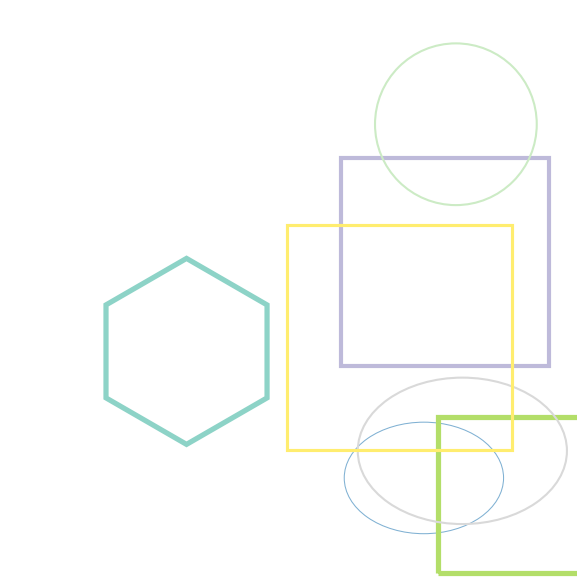[{"shape": "hexagon", "thickness": 2.5, "radius": 0.81, "center": [0.323, 0.391]}, {"shape": "square", "thickness": 2, "radius": 0.9, "center": [0.77, 0.546]}, {"shape": "oval", "thickness": 0.5, "radius": 0.69, "center": [0.734, 0.172]}, {"shape": "square", "thickness": 2.5, "radius": 0.67, "center": [0.893, 0.142]}, {"shape": "oval", "thickness": 1, "radius": 0.91, "center": [0.801, 0.218]}, {"shape": "circle", "thickness": 1, "radius": 0.7, "center": [0.789, 0.784]}, {"shape": "square", "thickness": 1.5, "radius": 0.97, "center": [0.691, 0.414]}]